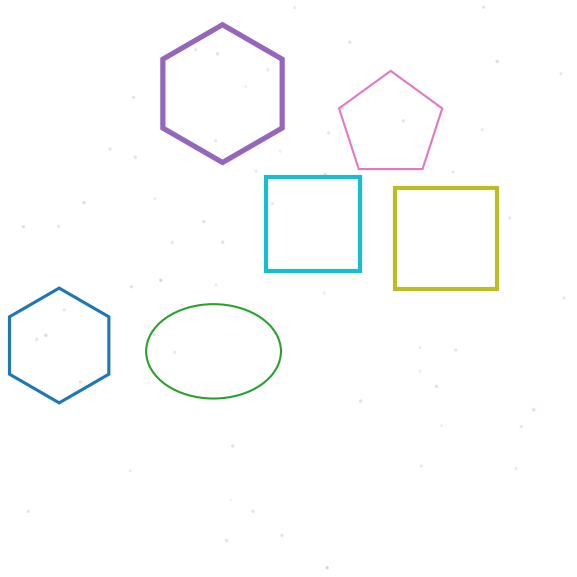[{"shape": "hexagon", "thickness": 1.5, "radius": 0.5, "center": [0.102, 0.401]}, {"shape": "oval", "thickness": 1, "radius": 0.58, "center": [0.37, 0.391]}, {"shape": "hexagon", "thickness": 2.5, "radius": 0.6, "center": [0.385, 0.837]}, {"shape": "pentagon", "thickness": 1, "radius": 0.47, "center": [0.676, 0.782]}, {"shape": "square", "thickness": 2, "radius": 0.44, "center": [0.773, 0.586]}, {"shape": "square", "thickness": 2, "radius": 0.41, "center": [0.542, 0.611]}]